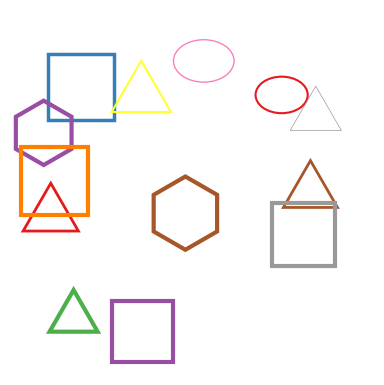[{"shape": "triangle", "thickness": 2, "radius": 0.41, "center": [0.132, 0.441]}, {"shape": "oval", "thickness": 1.5, "radius": 0.34, "center": [0.732, 0.753]}, {"shape": "square", "thickness": 2.5, "radius": 0.43, "center": [0.211, 0.773]}, {"shape": "triangle", "thickness": 3, "radius": 0.36, "center": [0.191, 0.175]}, {"shape": "hexagon", "thickness": 3, "radius": 0.42, "center": [0.114, 0.655]}, {"shape": "square", "thickness": 3, "radius": 0.39, "center": [0.371, 0.139]}, {"shape": "square", "thickness": 3, "radius": 0.44, "center": [0.142, 0.53]}, {"shape": "triangle", "thickness": 1.5, "radius": 0.44, "center": [0.367, 0.753]}, {"shape": "triangle", "thickness": 2, "radius": 0.41, "center": [0.806, 0.502]}, {"shape": "hexagon", "thickness": 3, "radius": 0.48, "center": [0.482, 0.446]}, {"shape": "oval", "thickness": 1, "radius": 0.39, "center": [0.529, 0.842]}, {"shape": "square", "thickness": 3, "radius": 0.41, "center": [0.788, 0.391]}, {"shape": "triangle", "thickness": 0.5, "radius": 0.38, "center": [0.82, 0.699]}]